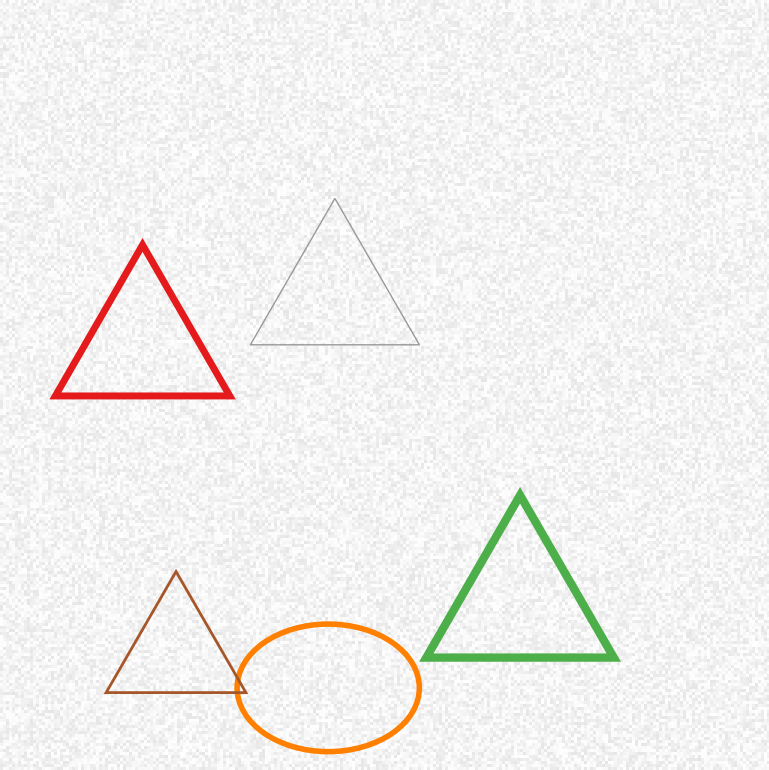[{"shape": "triangle", "thickness": 2.5, "radius": 0.65, "center": [0.185, 0.551]}, {"shape": "triangle", "thickness": 3, "radius": 0.7, "center": [0.675, 0.216]}, {"shape": "oval", "thickness": 2, "radius": 0.59, "center": [0.426, 0.107]}, {"shape": "triangle", "thickness": 1, "radius": 0.52, "center": [0.229, 0.153]}, {"shape": "triangle", "thickness": 0.5, "radius": 0.63, "center": [0.435, 0.616]}]